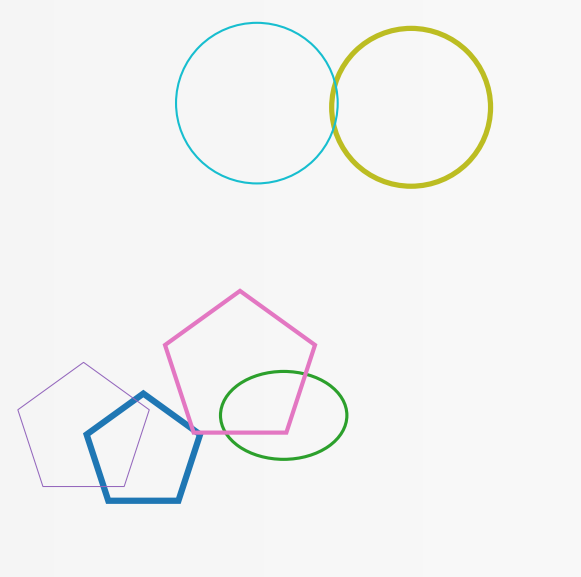[{"shape": "pentagon", "thickness": 3, "radius": 0.51, "center": [0.247, 0.215]}, {"shape": "oval", "thickness": 1.5, "radius": 0.54, "center": [0.488, 0.28]}, {"shape": "pentagon", "thickness": 0.5, "radius": 0.59, "center": [0.144, 0.253]}, {"shape": "pentagon", "thickness": 2, "radius": 0.68, "center": [0.413, 0.36]}, {"shape": "circle", "thickness": 2.5, "radius": 0.68, "center": [0.707, 0.813]}, {"shape": "circle", "thickness": 1, "radius": 0.7, "center": [0.442, 0.821]}]